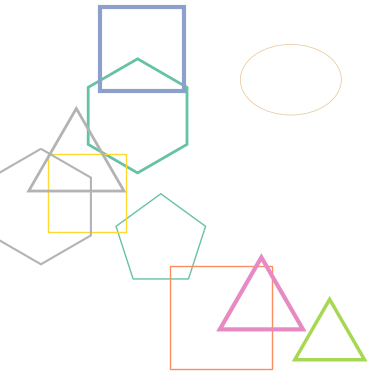[{"shape": "hexagon", "thickness": 2, "radius": 0.74, "center": [0.357, 0.699]}, {"shape": "pentagon", "thickness": 1, "radius": 0.61, "center": [0.418, 0.374]}, {"shape": "square", "thickness": 1, "radius": 0.67, "center": [0.574, 0.175]}, {"shape": "square", "thickness": 3, "radius": 0.55, "center": [0.37, 0.873]}, {"shape": "triangle", "thickness": 3, "radius": 0.62, "center": [0.679, 0.207]}, {"shape": "triangle", "thickness": 2.5, "radius": 0.52, "center": [0.856, 0.118]}, {"shape": "square", "thickness": 1, "radius": 0.5, "center": [0.227, 0.498]}, {"shape": "oval", "thickness": 0.5, "radius": 0.66, "center": [0.755, 0.793]}, {"shape": "triangle", "thickness": 2, "radius": 0.71, "center": [0.198, 0.575]}, {"shape": "hexagon", "thickness": 1.5, "radius": 0.75, "center": [0.106, 0.464]}]